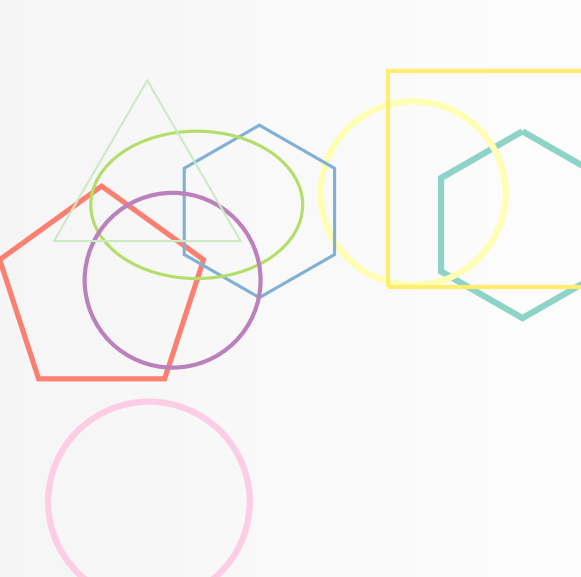[{"shape": "hexagon", "thickness": 3, "radius": 0.81, "center": [0.899, 0.61]}, {"shape": "circle", "thickness": 3, "radius": 0.8, "center": [0.711, 0.664]}, {"shape": "pentagon", "thickness": 2.5, "radius": 0.92, "center": [0.175, 0.492]}, {"shape": "hexagon", "thickness": 1.5, "radius": 0.75, "center": [0.446, 0.633]}, {"shape": "oval", "thickness": 1.5, "radius": 0.91, "center": [0.338, 0.644]}, {"shape": "circle", "thickness": 3, "radius": 0.87, "center": [0.256, 0.13]}, {"shape": "circle", "thickness": 2, "radius": 0.76, "center": [0.297, 0.514]}, {"shape": "triangle", "thickness": 1, "radius": 0.93, "center": [0.253, 0.674]}, {"shape": "square", "thickness": 2, "radius": 0.94, "center": [0.855, 0.689]}]